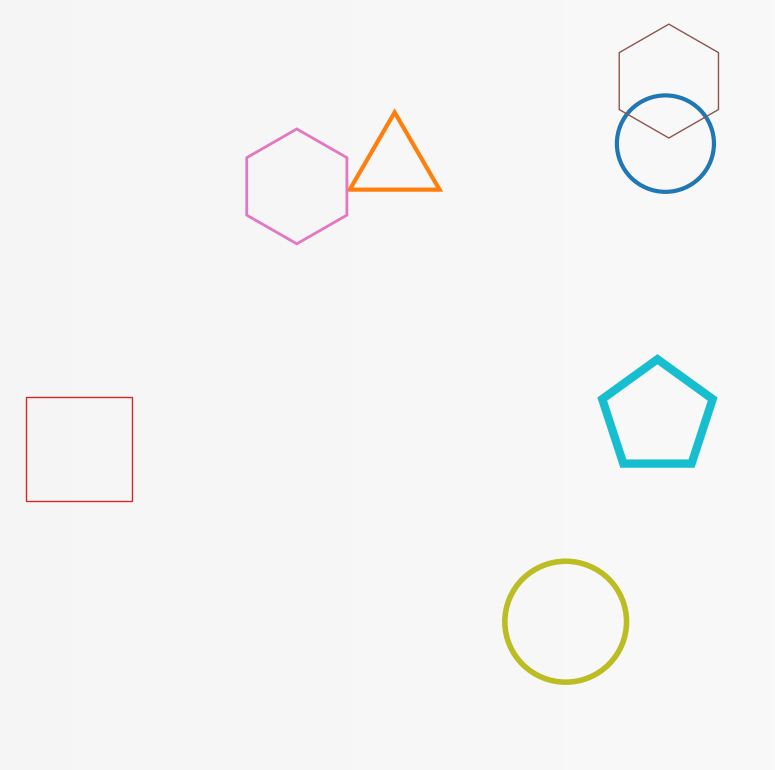[{"shape": "circle", "thickness": 1.5, "radius": 0.31, "center": [0.859, 0.813]}, {"shape": "triangle", "thickness": 1.5, "radius": 0.33, "center": [0.509, 0.787]}, {"shape": "square", "thickness": 0.5, "radius": 0.34, "center": [0.102, 0.417]}, {"shape": "hexagon", "thickness": 0.5, "radius": 0.37, "center": [0.863, 0.895]}, {"shape": "hexagon", "thickness": 1, "radius": 0.37, "center": [0.383, 0.758]}, {"shape": "circle", "thickness": 2, "radius": 0.39, "center": [0.73, 0.193]}, {"shape": "pentagon", "thickness": 3, "radius": 0.37, "center": [0.848, 0.459]}]